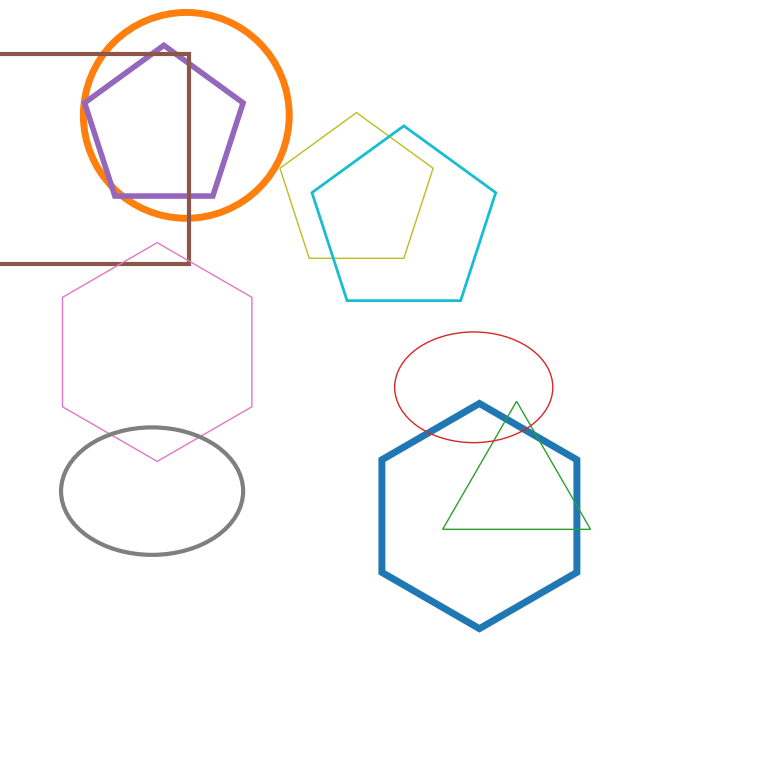[{"shape": "hexagon", "thickness": 2.5, "radius": 0.73, "center": [0.623, 0.33]}, {"shape": "circle", "thickness": 2.5, "radius": 0.67, "center": [0.242, 0.85]}, {"shape": "triangle", "thickness": 0.5, "radius": 0.55, "center": [0.671, 0.368]}, {"shape": "oval", "thickness": 0.5, "radius": 0.51, "center": [0.615, 0.497]}, {"shape": "pentagon", "thickness": 2, "radius": 0.54, "center": [0.213, 0.833]}, {"shape": "square", "thickness": 1.5, "radius": 0.68, "center": [0.109, 0.793]}, {"shape": "hexagon", "thickness": 0.5, "radius": 0.71, "center": [0.204, 0.543]}, {"shape": "oval", "thickness": 1.5, "radius": 0.59, "center": [0.198, 0.362]}, {"shape": "pentagon", "thickness": 0.5, "radius": 0.52, "center": [0.463, 0.749]}, {"shape": "pentagon", "thickness": 1, "radius": 0.63, "center": [0.524, 0.711]}]